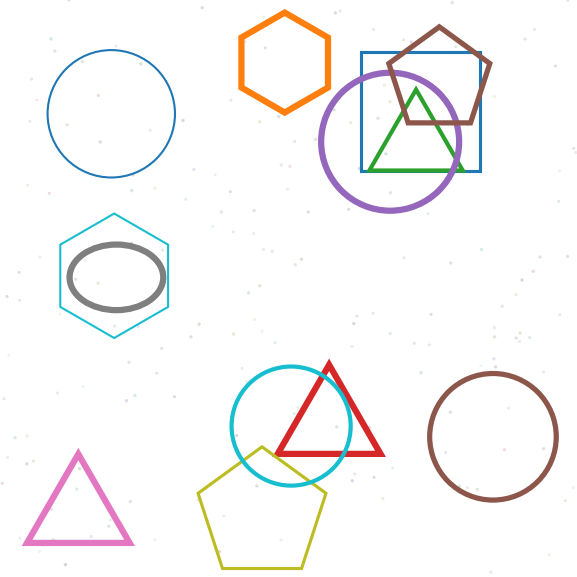[{"shape": "square", "thickness": 1.5, "radius": 0.52, "center": [0.728, 0.806]}, {"shape": "circle", "thickness": 1, "radius": 0.55, "center": [0.193, 0.802]}, {"shape": "hexagon", "thickness": 3, "radius": 0.43, "center": [0.493, 0.891]}, {"shape": "triangle", "thickness": 2, "radius": 0.47, "center": [0.72, 0.751]}, {"shape": "triangle", "thickness": 3, "radius": 0.51, "center": [0.57, 0.265]}, {"shape": "circle", "thickness": 3, "radius": 0.6, "center": [0.676, 0.754]}, {"shape": "circle", "thickness": 2.5, "radius": 0.55, "center": [0.854, 0.243]}, {"shape": "pentagon", "thickness": 2.5, "radius": 0.46, "center": [0.761, 0.861]}, {"shape": "triangle", "thickness": 3, "radius": 0.51, "center": [0.136, 0.11]}, {"shape": "oval", "thickness": 3, "radius": 0.41, "center": [0.202, 0.519]}, {"shape": "pentagon", "thickness": 1.5, "radius": 0.58, "center": [0.454, 0.109]}, {"shape": "circle", "thickness": 2, "radius": 0.52, "center": [0.504, 0.261]}, {"shape": "hexagon", "thickness": 1, "radius": 0.54, "center": [0.198, 0.522]}]